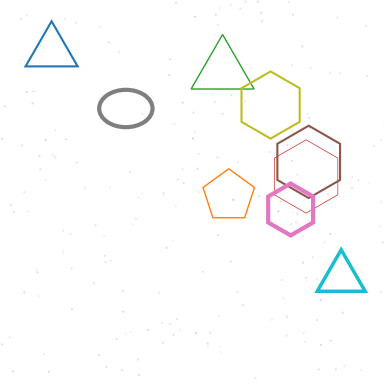[{"shape": "triangle", "thickness": 1.5, "radius": 0.39, "center": [0.134, 0.867]}, {"shape": "pentagon", "thickness": 1, "radius": 0.35, "center": [0.594, 0.491]}, {"shape": "triangle", "thickness": 1, "radius": 0.47, "center": [0.578, 0.816]}, {"shape": "hexagon", "thickness": 0.5, "radius": 0.48, "center": [0.795, 0.542]}, {"shape": "hexagon", "thickness": 1.5, "radius": 0.47, "center": [0.802, 0.58]}, {"shape": "hexagon", "thickness": 3, "radius": 0.34, "center": [0.755, 0.456]}, {"shape": "oval", "thickness": 3, "radius": 0.35, "center": [0.327, 0.718]}, {"shape": "hexagon", "thickness": 1.5, "radius": 0.44, "center": [0.703, 0.727]}, {"shape": "triangle", "thickness": 2.5, "radius": 0.36, "center": [0.886, 0.279]}]